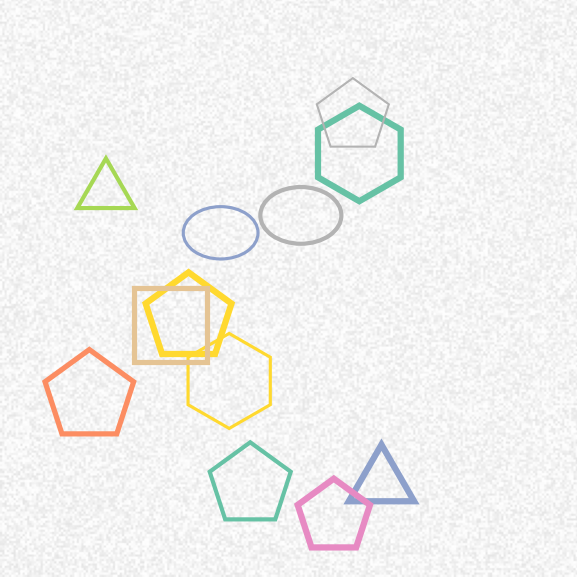[{"shape": "hexagon", "thickness": 3, "radius": 0.41, "center": [0.622, 0.733]}, {"shape": "pentagon", "thickness": 2, "radius": 0.37, "center": [0.433, 0.159]}, {"shape": "pentagon", "thickness": 2.5, "radius": 0.4, "center": [0.155, 0.313]}, {"shape": "triangle", "thickness": 3, "radius": 0.33, "center": [0.661, 0.164]}, {"shape": "oval", "thickness": 1.5, "radius": 0.32, "center": [0.382, 0.596]}, {"shape": "pentagon", "thickness": 3, "radius": 0.33, "center": [0.578, 0.104]}, {"shape": "triangle", "thickness": 2, "radius": 0.29, "center": [0.183, 0.668]}, {"shape": "hexagon", "thickness": 1.5, "radius": 0.41, "center": [0.397, 0.339]}, {"shape": "pentagon", "thickness": 3, "radius": 0.39, "center": [0.327, 0.449]}, {"shape": "square", "thickness": 2.5, "radius": 0.32, "center": [0.296, 0.437]}, {"shape": "pentagon", "thickness": 1, "radius": 0.33, "center": [0.611, 0.798]}, {"shape": "oval", "thickness": 2, "radius": 0.35, "center": [0.521, 0.626]}]